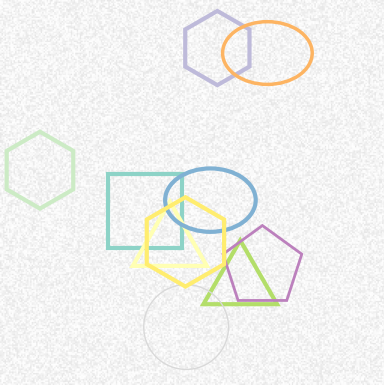[{"shape": "square", "thickness": 3, "radius": 0.48, "center": [0.376, 0.451]}, {"shape": "triangle", "thickness": 3, "radius": 0.56, "center": [0.441, 0.365]}, {"shape": "hexagon", "thickness": 3, "radius": 0.48, "center": [0.565, 0.875]}, {"shape": "oval", "thickness": 3, "radius": 0.59, "center": [0.547, 0.48]}, {"shape": "oval", "thickness": 2.5, "radius": 0.58, "center": [0.695, 0.862]}, {"shape": "triangle", "thickness": 3, "radius": 0.55, "center": [0.624, 0.265]}, {"shape": "circle", "thickness": 1, "radius": 0.55, "center": [0.483, 0.151]}, {"shape": "pentagon", "thickness": 2, "radius": 0.54, "center": [0.682, 0.307]}, {"shape": "hexagon", "thickness": 3, "radius": 0.5, "center": [0.104, 0.558]}, {"shape": "hexagon", "thickness": 3, "radius": 0.58, "center": [0.482, 0.372]}]